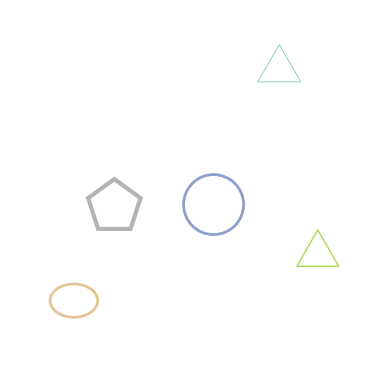[{"shape": "triangle", "thickness": 0.5, "radius": 0.32, "center": [0.725, 0.82]}, {"shape": "circle", "thickness": 2, "radius": 0.39, "center": [0.555, 0.469]}, {"shape": "triangle", "thickness": 1, "radius": 0.31, "center": [0.825, 0.34]}, {"shape": "oval", "thickness": 2, "radius": 0.31, "center": [0.192, 0.219]}, {"shape": "pentagon", "thickness": 3, "radius": 0.36, "center": [0.297, 0.463]}]